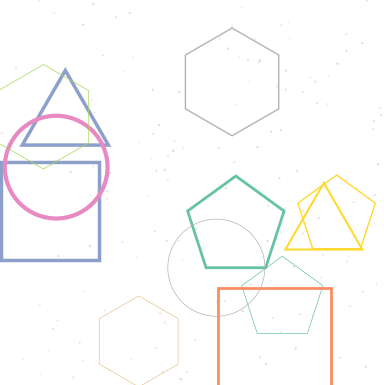[{"shape": "pentagon", "thickness": 0.5, "radius": 0.55, "center": [0.733, 0.224]}, {"shape": "pentagon", "thickness": 2, "radius": 0.66, "center": [0.613, 0.411]}, {"shape": "square", "thickness": 2, "radius": 0.73, "center": [0.713, 0.105]}, {"shape": "square", "thickness": 2.5, "radius": 0.64, "center": [0.129, 0.452]}, {"shape": "triangle", "thickness": 2.5, "radius": 0.65, "center": [0.17, 0.688]}, {"shape": "circle", "thickness": 3, "radius": 0.67, "center": [0.146, 0.566]}, {"shape": "hexagon", "thickness": 0.5, "radius": 0.68, "center": [0.113, 0.697]}, {"shape": "pentagon", "thickness": 1, "radius": 0.53, "center": [0.874, 0.44]}, {"shape": "triangle", "thickness": 1.5, "radius": 0.58, "center": [0.841, 0.41]}, {"shape": "hexagon", "thickness": 0.5, "radius": 0.59, "center": [0.36, 0.113]}, {"shape": "hexagon", "thickness": 1, "radius": 0.7, "center": [0.603, 0.787]}, {"shape": "circle", "thickness": 0.5, "radius": 0.63, "center": [0.562, 0.305]}]